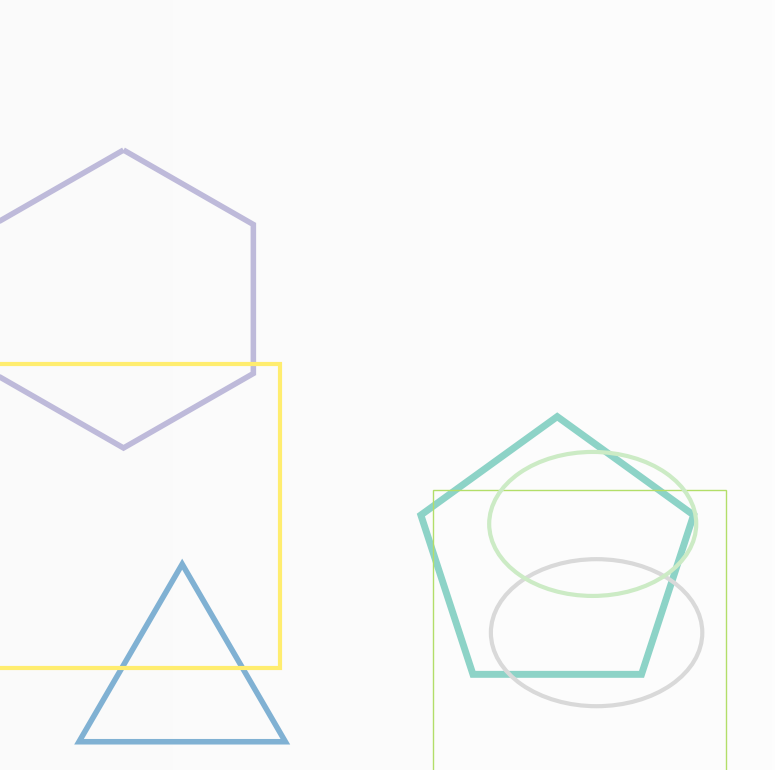[{"shape": "pentagon", "thickness": 2.5, "radius": 0.93, "center": [0.719, 0.274]}, {"shape": "hexagon", "thickness": 2, "radius": 0.97, "center": [0.159, 0.612]}, {"shape": "triangle", "thickness": 2, "radius": 0.77, "center": [0.235, 0.114]}, {"shape": "square", "thickness": 0.5, "radius": 0.94, "center": [0.748, 0.174]}, {"shape": "oval", "thickness": 1.5, "radius": 0.68, "center": [0.77, 0.178]}, {"shape": "oval", "thickness": 1.5, "radius": 0.67, "center": [0.765, 0.32]}, {"shape": "square", "thickness": 1.5, "radius": 0.99, "center": [0.164, 0.33]}]